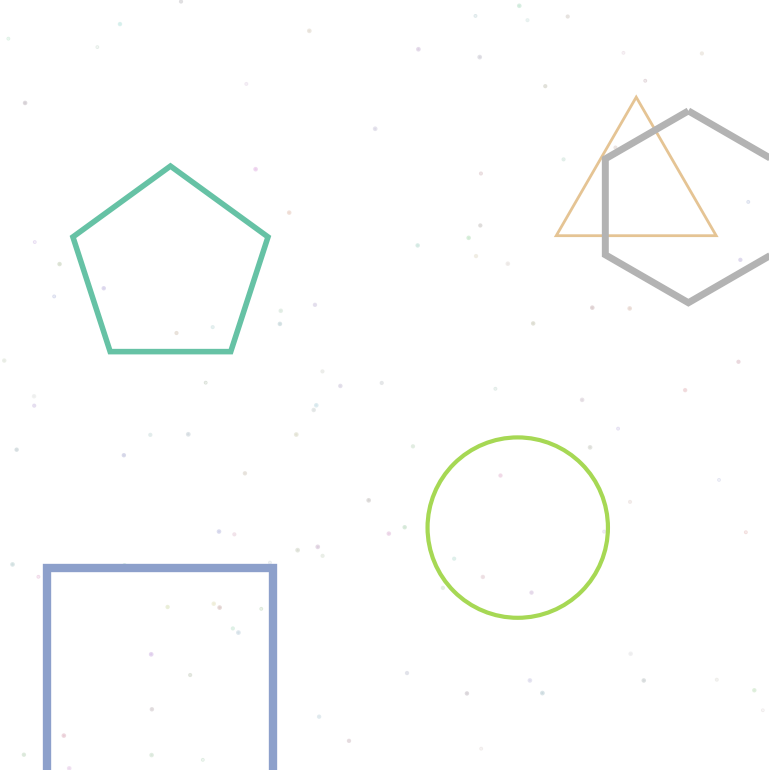[{"shape": "pentagon", "thickness": 2, "radius": 0.67, "center": [0.221, 0.651]}, {"shape": "square", "thickness": 3, "radius": 0.73, "center": [0.208, 0.116]}, {"shape": "circle", "thickness": 1.5, "radius": 0.59, "center": [0.672, 0.315]}, {"shape": "triangle", "thickness": 1, "radius": 0.6, "center": [0.826, 0.754]}, {"shape": "hexagon", "thickness": 2.5, "radius": 0.62, "center": [0.894, 0.731]}]